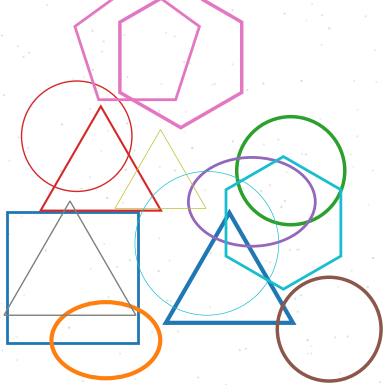[{"shape": "triangle", "thickness": 3, "radius": 0.95, "center": [0.596, 0.257]}, {"shape": "square", "thickness": 2, "radius": 0.85, "center": [0.188, 0.279]}, {"shape": "oval", "thickness": 3, "radius": 0.71, "center": [0.275, 0.116]}, {"shape": "circle", "thickness": 2.5, "radius": 0.7, "center": [0.755, 0.557]}, {"shape": "circle", "thickness": 1, "radius": 0.72, "center": [0.199, 0.646]}, {"shape": "triangle", "thickness": 1.5, "radius": 0.9, "center": [0.262, 0.543]}, {"shape": "oval", "thickness": 2, "radius": 0.82, "center": [0.654, 0.476]}, {"shape": "circle", "thickness": 2.5, "radius": 0.67, "center": [0.855, 0.145]}, {"shape": "pentagon", "thickness": 2, "radius": 0.85, "center": [0.356, 0.879]}, {"shape": "hexagon", "thickness": 2.5, "radius": 0.91, "center": [0.47, 0.851]}, {"shape": "triangle", "thickness": 1, "radius": 0.99, "center": [0.182, 0.28]}, {"shape": "triangle", "thickness": 0.5, "radius": 0.68, "center": [0.417, 0.527]}, {"shape": "hexagon", "thickness": 2, "radius": 0.86, "center": [0.736, 0.421]}, {"shape": "circle", "thickness": 0.5, "radius": 0.93, "center": [0.537, 0.368]}]